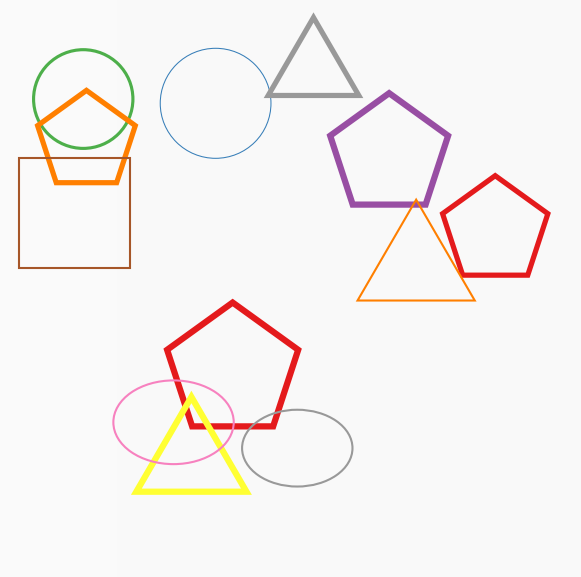[{"shape": "pentagon", "thickness": 2.5, "radius": 0.48, "center": [0.852, 0.6]}, {"shape": "pentagon", "thickness": 3, "radius": 0.59, "center": [0.4, 0.357]}, {"shape": "circle", "thickness": 0.5, "radius": 0.48, "center": [0.371, 0.82]}, {"shape": "circle", "thickness": 1.5, "radius": 0.43, "center": [0.143, 0.828]}, {"shape": "pentagon", "thickness": 3, "radius": 0.53, "center": [0.67, 0.731]}, {"shape": "triangle", "thickness": 1, "radius": 0.58, "center": [0.716, 0.537]}, {"shape": "pentagon", "thickness": 2.5, "radius": 0.44, "center": [0.149, 0.754]}, {"shape": "triangle", "thickness": 3, "radius": 0.55, "center": [0.329, 0.202]}, {"shape": "square", "thickness": 1, "radius": 0.48, "center": [0.128, 0.63]}, {"shape": "oval", "thickness": 1, "radius": 0.52, "center": [0.299, 0.268]}, {"shape": "triangle", "thickness": 2.5, "radius": 0.45, "center": [0.539, 0.879]}, {"shape": "oval", "thickness": 1, "radius": 0.47, "center": [0.511, 0.223]}]